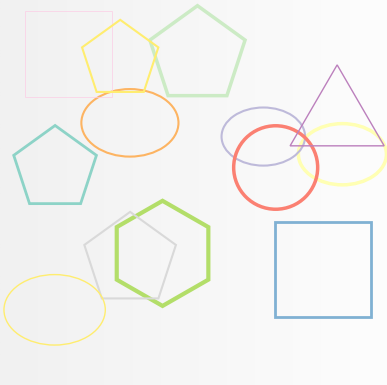[{"shape": "pentagon", "thickness": 2, "radius": 0.56, "center": [0.142, 0.562]}, {"shape": "oval", "thickness": 2.5, "radius": 0.57, "center": [0.884, 0.599]}, {"shape": "oval", "thickness": 1.5, "radius": 0.54, "center": [0.68, 0.645]}, {"shape": "circle", "thickness": 2.5, "radius": 0.54, "center": [0.711, 0.565]}, {"shape": "square", "thickness": 2, "radius": 0.62, "center": [0.833, 0.299]}, {"shape": "oval", "thickness": 1.5, "radius": 0.63, "center": [0.335, 0.681]}, {"shape": "hexagon", "thickness": 3, "radius": 0.68, "center": [0.419, 0.342]}, {"shape": "square", "thickness": 0.5, "radius": 0.56, "center": [0.177, 0.859]}, {"shape": "pentagon", "thickness": 1.5, "radius": 0.62, "center": [0.336, 0.325]}, {"shape": "triangle", "thickness": 1, "radius": 0.7, "center": [0.87, 0.691]}, {"shape": "pentagon", "thickness": 2.5, "radius": 0.65, "center": [0.51, 0.856]}, {"shape": "pentagon", "thickness": 1.5, "radius": 0.52, "center": [0.31, 0.845]}, {"shape": "oval", "thickness": 1, "radius": 0.65, "center": [0.141, 0.195]}]